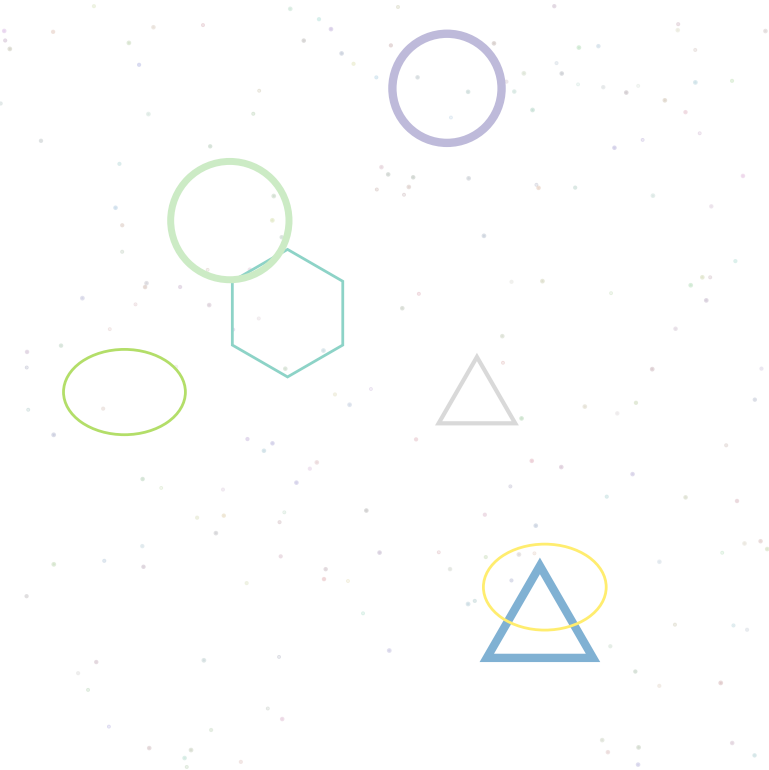[{"shape": "hexagon", "thickness": 1, "radius": 0.41, "center": [0.373, 0.593]}, {"shape": "circle", "thickness": 3, "radius": 0.35, "center": [0.581, 0.885]}, {"shape": "triangle", "thickness": 3, "radius": 0.4, "center": [0.701, 0.185]}, {"shape": "oval", "thickness": 1, "radius": 0.4, "center": [0.162, 0.491]}, {"shape": "triangle", "thickness": 1.5, "radius": 0.29, "center": [0.619, 0.479]}, {"shape": "circle", "thickness": 2.5, "radius": 0.38, "center": [0.298, 0.714]}, {"shape": "oval", "thickness": 1, "radius": 0.4, "center": [0.708, 0.238]}]